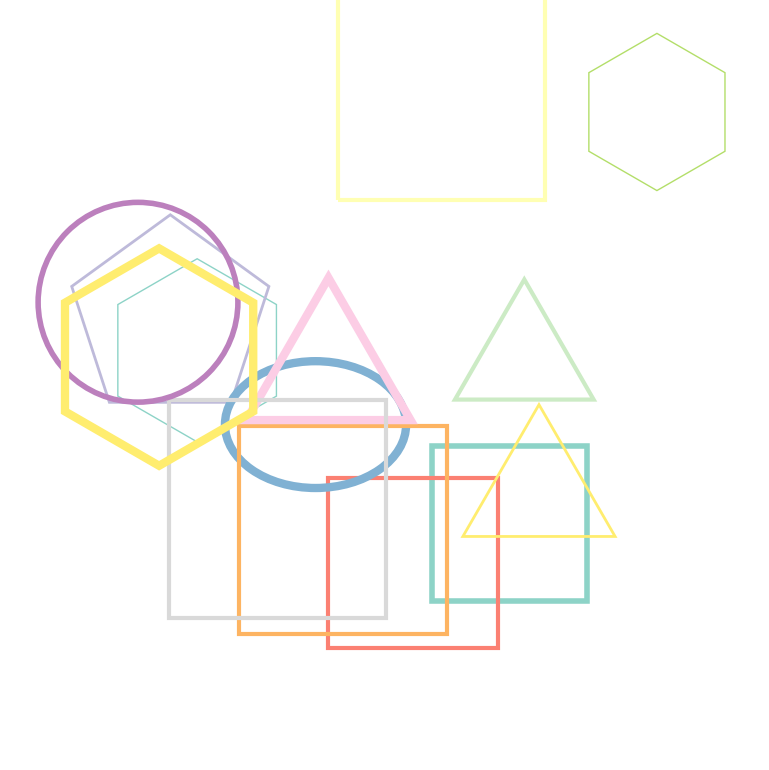[{"shape": "square", "thickness": 2, "radius": 0.5, "center": [0.662, 0.32]}, {"shape": "hexagon", "thickness": 0.5, "radius": 0.59, "center": [0.256, 0.545]}, {"shape": "square", "thickness": 1.5, "radius": 0.67, "center": [0.573, 0.875]}, {"shape": "pentagon", "thickness": 1, "radius": 0.67, "center": [0.221, 0.586]}, {"shape": "square", "thickness": 1.5, "radius": 0.55, "center": [0.536, 0.269]}, {"shape": "oval", "thickness": 3, "radius": 0.59, "center": [0.41, 0.449]}, {"shape": "square", "thickness": 1.5, "radius": 0.68, "center": [0.446, 0.311]}, {"shape": "hexagon", "thickness": 0.5, "radius": 0.51, "center": [0.853, 0.855]}, {"shape": "triangle", "thickness": 3, "radius": 0.62, "center": [0.427, 0.516]}, {"shape": "square", "thickness": 1.5, "radius": 0.71, "center": [0.36, 0.339]}, {"shape": "circle", "thickness": 2, "radius": 0.65, "center": [0.179, 0.607]}, {"shape": "triangle", "thickness": 1.5, "radius": 0.52, "center": [0.681, 0.533]}, {"shape": "hexagon", "thickness": 3, "radius": 0.71, "center": [0.207, 0.536]}, {"shape": "triangle", "thickness": 1, "radius": 0.57, "center": [0.7, 0.36]}]